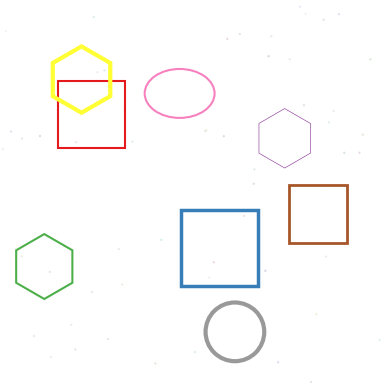[{"shape": "square", "thickness": 1.5, "radius": 0.44, "center": [0.238, 0.702]}, {"shape": "square", "thickness": 2.5, "radius": 0.5, "center": [0.571, 0.356]}, {"shape": "hexagon", "thickness": 1.5, "radius": 0.42, "center": [0.115, 0.308]}, {"shape": "hexagon", "thickness": 0.5, "radius": 0.39, "center": [0.739, 0.641]}, {"shape": "hexagon", "thickness": 3, "radius": 0.43, "center": [0.212, 0.793]}, {"shape": "square", "thickness": 2, "radius": 0.38, "center": [0.827, 0.444]}, {"shape": "oval", "thickness": 1.5, "radius": 0.45, "center": [0.467, 0.757]}, {"shape": "circle", "thickness": 3, "radius": 0.38, "center": [0.61, 0.138]}]